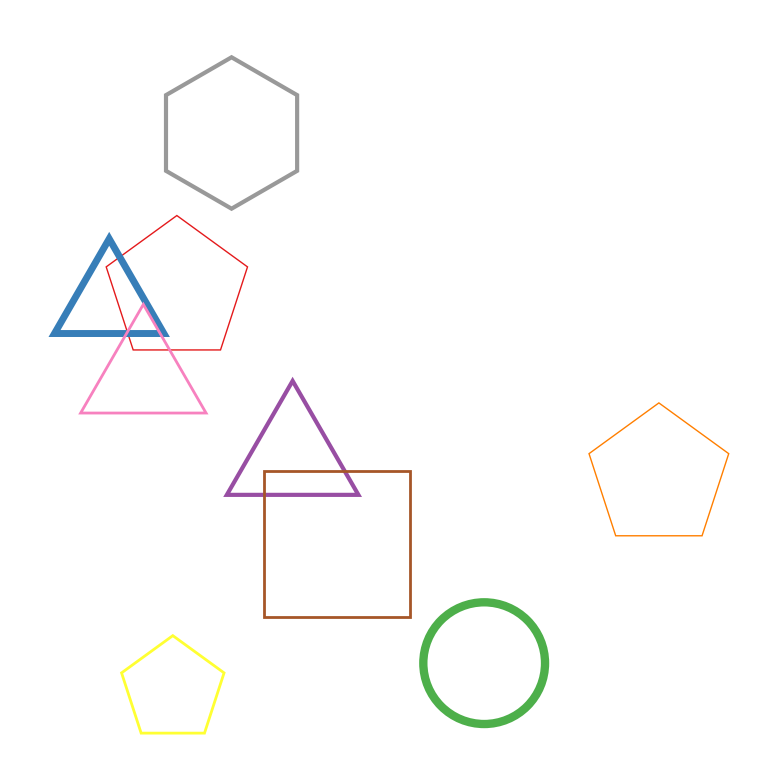[{"shape": "pentagon", "thickness": 0.5, "radius": 0.48, "center": [0.23, 0.624]}, {"shape": "triangle", "thickness": 2.5, "radius": 0.41, "center": [0.142, 0.608]}, {"shape": "circle", "thickness": 3, "radius": 0.4, "center": [0.629, 0.139]}, {"shape": "triangle", "thickness": 1.5, "radius": 0.49, "center": [0.38, 0.407]}, {"shape": "pentagon", "thickness": 0.5, "radius": 0.48, "center": [0.856, 0.381]}, {"shape": "pentagon", "thickness": 1, "radius": 0.35, "center": [0.224, 0.105]}, {"shape": "square", "thickness": 1, "radius": 0.47, "center": [0.438, 0.293]}, {"shape": "triangle", "thickness": 1, "radius": 0.47, "center": [0.186, 0.511]}, {"shape": "hexagon", "thickness": 1.5, "radius": 0.49, "center": [0.301, 0.827]}]